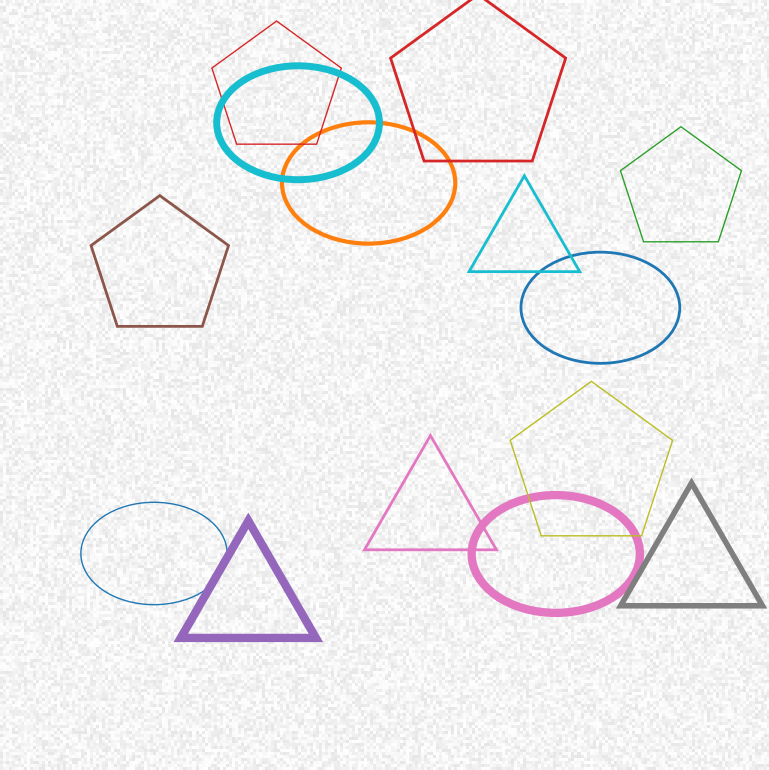[{"shape": "oval", "thickness": 1, "radius": 0.52, "center": [0.78, 0.6]}, {"shape": "oval", "thickness": 0.5, "radius": 0.47, "center": [0.2, 0.281]}, {"shape": "oval", "thickness": 1.5, "radius": 0.56, "center": [0.479, 0.762]}, {"shape": "pentagon", "thickness": 0.5, "radius": 0.41, "center": [0.884, 0.753]}, {"shape": "pentagon", "thickness": 0.5, "radius": 0.44, "center": [0.359, 0.884]}, {"shape": "pentagon", "thickness": 1, "radius": 0.6, "center": [0.621, 0.888]}, {"shape": "triangle", "thickness": 3, "radius": 0.51, "center": [0.323, 0.222]}, {"shape": "pentagon", "thickness": 1, "radius": 0.47, "center": [0.208, 0.652]}, {"shape": "oval", "thickness": 3, "radius": 0.55, "center": [0.722, 0.281]}, {"shape": "triangle", "thickness": 1, "radius": 0.49, "center": [0.559, 0.335]}, {"shape": "triangle", "thickness": 2, "radius": 0.53, "center": [0.898, 0.266]}, {"shape": "pentagon", "thickness": 0.5, "radius": 0.55, "center": [0.768, 0.394]}, {"shape": "oval", "thickness": 2.5, "radius": 0.53, "center": [0.387, 0.841]}, {"shape": "triangle", "thickness": 1, "radius": 0.42, "center": [0.681, 0.689]}]